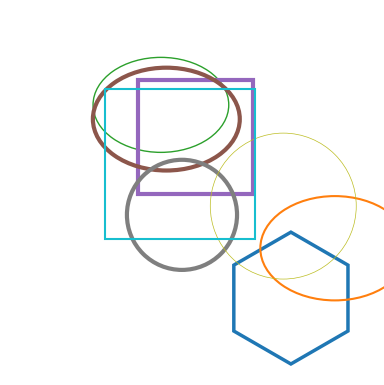[{"shape": "hexagon", "thickness": 2.5, "radius": 0.86, "center": [0.756, 0.226]}, {"shape": "oval", "thickness": 1.5, "radius": 0.97, "center": [0.87, 0.355]}, {"shape": "oval", "thickness": 1, "radius": 0.88, "center": [0.418, 0.728]}, {"shape": "square", "thickness": 3, "radius": 0.74, "center": [0.508, 0.645]}, {"shape": "oval", "thickness": 3, "radius": 0.95, "center": [0.432, 0.691]}, {"shape": "circle", "thickness": 3, "radius": 0.72, "center": [0.473, 0.442]}, {"shape": "circle", "thickness": 0.5, "radius": 0.95, "center": [0.736, 0.465]}, {"shape": "square", "thickness": 1.5, "radius": 0.98, "center": [0.467, 0.574]}]